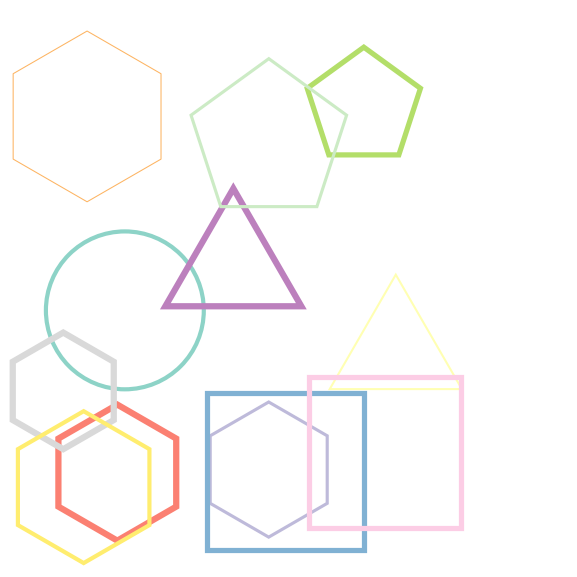[{"shape": "circle", "thickness": 2, "radius": 0.68, "center": [0.216, 0.462]}, {"shape": "triangle", "thickness": 1, "radius": 0.66, "center": [0.685, 0.391]}, {"shape": "hexagon", "thickness": 1.5, "radius": 0.58, "center": [0.465, 0.186]}, {"shape": "hexagon", "thickness": 3, "radius": 0.59, "center": [0.203, 0.181]}, {"shape": "square", "thickness": 2.5, "radius": 0.68, "center": [0.494, 0.182]}, {"shape": "hexagon", "thickness": 0.5, "radius": 0.74, "center": [0.151, 0.798]}, {"shape": "pentagon", "thickness": 2.5, "radius": 0.52, "center": [0.63, 0.814]}, {"shape": "square", "thickness": 2.5, "radius": 0.66, "center": [0.666, 0.216]}, {"shape": "hexagon", "thickness": 3, "radius": 0.5, "center": [0.11, 0.322]}, {"shape": "triangle", "thickness": 3, "radius": 0.68, "center": [0.404, 0.537]}, {"shape": "pentagon", "thickness": 1.5, "radius": 0.71, "center": [0.465, 0.756]}, {"shape": "hexagon", "thickness": 2, "radius": 0.66, "center": [0.145, 0.156]}]